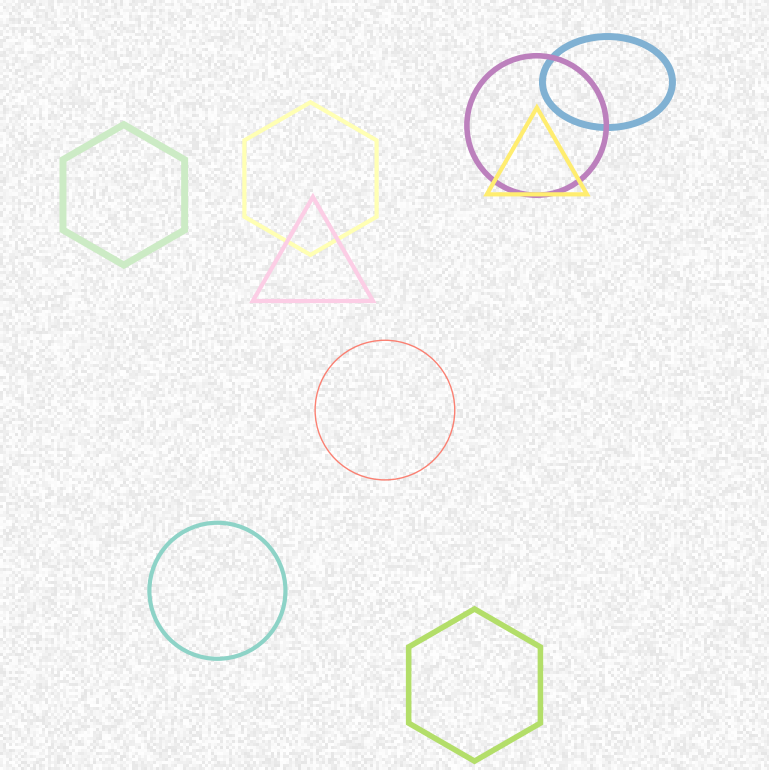[{"shape": "circle", "thickness": 1.5, "radius": 0.44, "center": [0.282, 0.233]}, {"shape": "hexagon", "thickness": 1.5, "radius": 0.5, "center": [0.403, 0.768]}, {"shape": "circle", "thickness": 0.5, "radius": 0.45, "center": [0.5, 0.467]}, {"shape": "oval", "thickness": 2.5, "radius": 0.42, "center": [0.789, 0.893]}, {"shape": "hexagon", "thickness": 2, "radius": 0.49, "center": [0.616, 0.11]}, {"shape": "triangle", "thickness": 1.5, "radius": 0.45, "center": [0.406, 0.654]}, {"shape": "circle", "thickness": 2, "radius": 0.45, "center": [0.697, 0.837]}, {"shape": "hexagon", "thickness": 2.5, "radius": 0.46, "center": [0.161, 0.747]}, {"shape": "triangle", "thickness": 1.5, "radius": 0.38, "center": [0.697, 0.785]}]